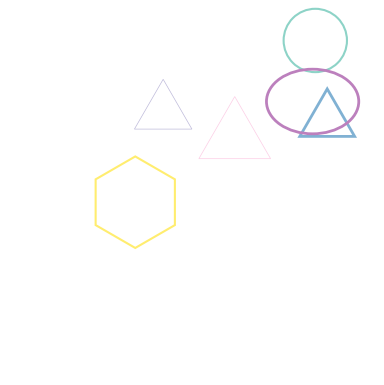[{"shape": "circle", "thickness": 1.5, "radius": 0.41, "center": [0.819, 0.895]}, {"shape": "triangle", "thickness": 0.5, "radius": 0.43, "center": [0.424, 0.708]}, {"shape": "triangle", "thickness": 2, "radius": 0.41, "center": [0.85, 0.687]}, {"shape": "triangle", "thickness": 0.5, "radius": 0.54, "center": [0.61, 0.642]}, {"shape": "oval", "thickness": 2, "radius": 0.6, "center": [0.812, 0.736]}, {"shape": "hexagon", "thickness": 1.5, "radius": 0.59, "center": [0.351, 0.475]}]